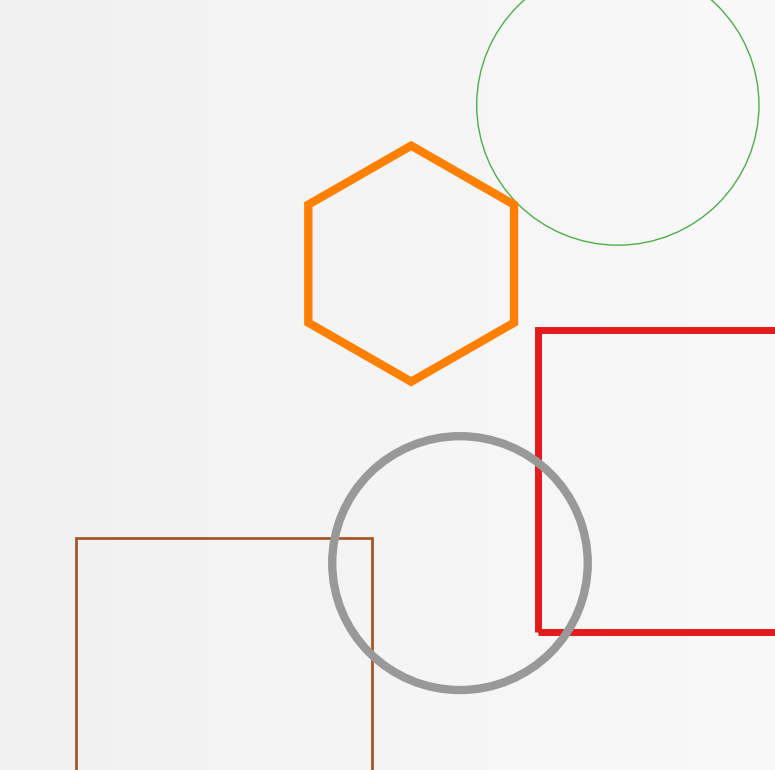[{"shape": "square", "thickness": 2.5, "radius": 0.98, "center": [0.891, 0.375]}, {"shape": "circle", "thickness": 0.5, "radius": 0.91, "center": [0.797, 0.864]}, {"shape": "hexagon", "thickness": 3, "radius": 0.77, "center": [0.531, 0.658]}, {"shape": "square", "thickness": 1, "radius": 0.95, "center": [0.289, 0.111]}, {"shape": "circle", "thickness": 3, "radius": 0.82, "center": [0.594, 0.269]}]